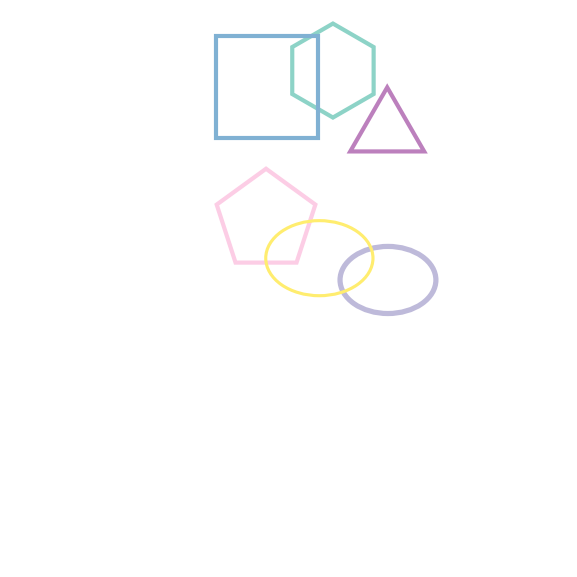[{"shape": "hexagon", "thickness": 2, "radius": 0.41, "center": [0.577, 0.877]}, {"shape": "oval", "thickness": 2.5, "radius": 0.41, "center": [0.672, 0.514]}, {"shape": "square", "thickness": 2, "radius": 0.44, "center": [0.463, 0.849]}, {"shape": "pentagon", "thickness": 2, "radius": 0.45, "center": [0.461, 0.617]}, {"shape": "triangle", "thickness": 2, "radius": 0.37, "center": [0.67, 0.774]}, {"shape": "oval", "thickness": 1.5, "radius": 0.46, "center": [0.553, 0.552]}]